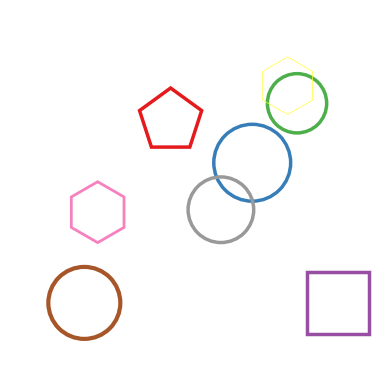[{"shape": "pentagon", "thickness": 2.5, "radius": 0.42, "center": [0.443, 0.687]}, {"shape": "circle", "thickness": 2.5, "radius": 0.5, "center": [0.655, 0.577]}, {"shape": "circle", "thickness": 2.5, "radius": 0.38, "center": [0.772, 0.732]}, {"shape": "square", "thickness": 2.5, "radius": 0.4, "center": [0.878, 0.213]}, {"shape": "hexagon", "thickness": 0.5, "radius": 0.37, "center": [0.747, 0.777]}, {"shape": "circle", "thickness": 3, "radius": 0.47, "center": [0.219, 0.213]}, {"shape": "hexagon", "thickness": 2, "radius": 0.4, "center": [0.254, 0.449]}, {"shape": "circle", "thickness": 2.5, "radius": 0.43, "center": [0.574, 0.455]}]